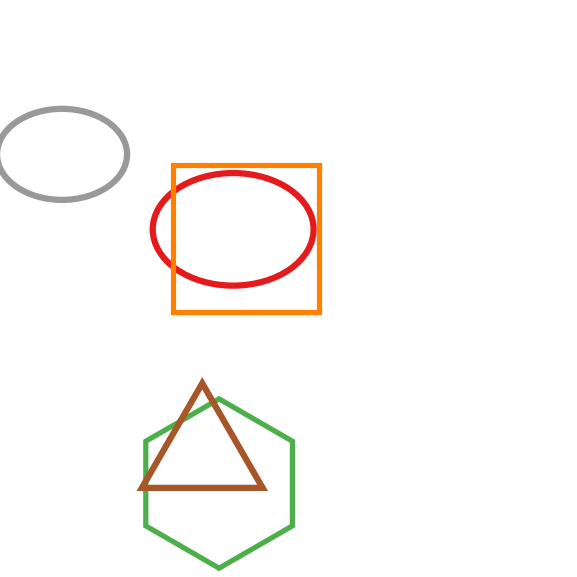[{"shape": "oval", "thickness": 3, "radius": 0.7, "center": [0.404, 0.602]}, {"shape": "hexagon", "thickness": 2.5, "radius": 0.73, "center": [0.379, 0.162]}, {"shape": "square", "thickness": 2.5, "radius": 0.64, "center": [0.426, 0.585]}, {"shape": "triangle", "thickness": 3, "radius": 0.6, "center": [0.35, 0.215]}, {"shape": "oval", "thickness": 3, "radius": 0.56, "center": [0.107, 0.732]}]